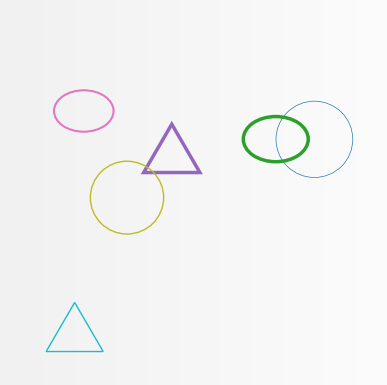[{"shape": "circle", "thickness": 0.5, "radius": 0.5, "center": [0.811, 0.638]}, {"shape": "oval", "thickness": 2.5, "radius": 0.42, "center": [0.712, 0.639]}, {"shape": "triangle", "thickness": 2.5, "radius": 0.42, "center": [0.443, 0.594]}, {"shape": "oval", "thickness": 1.5, "radius": 0.38, "center": [0.216, 0.712]}, {"shape": "circle", "thickness": 1, "radius": 0.47, "center": [0.328, 0.487]}, {"shape": "triangle", "thickness": 1, "radius": 0.42, "center": [0.193, 0.129]}]